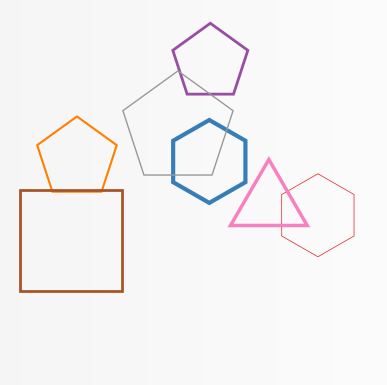[{"shape": "hexagon", "thickness": 0.5, "radius": 0.54, "center": [0.82, 0.441]}, {"shape": "hexagon", "thickness": 3, "radius": 0.54, "center": [0.54, 0.581]}, {"shape": "pentagon", "thickness": 2, "radius": 0.51, "center": [0.543, 0.838]}, {"shape": "pentagon", "thickness": 1.5, "radius": 0.54, "center": [0.199, 0.59]}, {"shape": "square", "thickness": 2, "radius": 0.66, "center": [0.184, 0.376]}, {"shape": "triangle", "thickness": 2.5, "radius": 0.57, "center": [0.694, 0.471]}, {"shape": "pentagon", "thickness": 1, "radius": 0.75, "center": [0.459, 0.666]}]